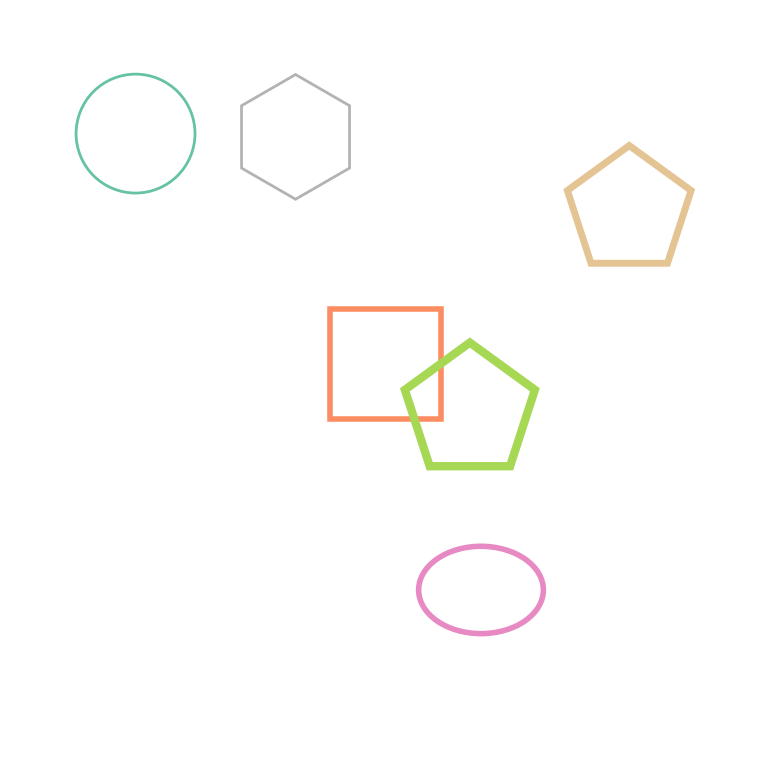[{"shape": "circle", "thickness": 1, "radius": 0.39, "center": [0.176, 0.827]}, {"shape": "square", "thickness": 2, "radius": 0.36, "center": [0.5, 0.527]}, {"shape": "oval", "thickness": 2, "radius": 0.41, "center": [0.625, 0.234]}, {"shape": "pentagon", "thickness": 3, "radius": 0.44, "center": [0.61, 0.466]}, {"shape": "pentagon", "thickness": 2.5, "radius": 0.42, "center": [0.817, 0.726]}, {"shape": "hexagon", "thickness": 1, "radius": 0.4, "center": [0.384, 0.822]}]